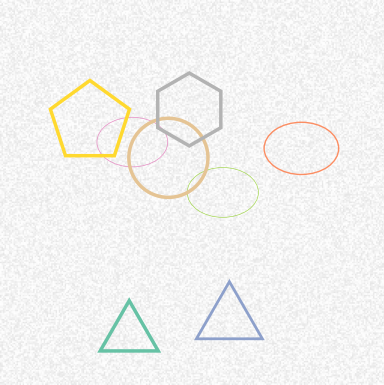[{"shape": "triangle", "thickness": 2.5, "radius": 0.44, "center": [0.336, 0.132]}, {"shape": "oval", "thickness": 1, "radius": 0.48, "center": [0.783, 0.615]}, {"shape": "triangle", "thickness": 2, "radius": 0.49, "center": [0.596, 0.169]}, {"shape": "oval", "thickness": 0.5, "radius": 0.46, "center": [0.344, 0.631]}, {"shape": "oval", "thickness": 0.5, "radius": 0.46, "center": [0.579, 0.5]}, {"shape": "pentagon", "thickness": 2.5, "radius": 0.54, "center": [0.234, 0.683]}, {"shape": "circle", "thickness": 2.5, "radius": 0.51, "center": [0.437, 0.59]}, {"shape": "hexagon", "thickness": 2.5, "radius": 0.47, "center": [0.492, 0.716]}]